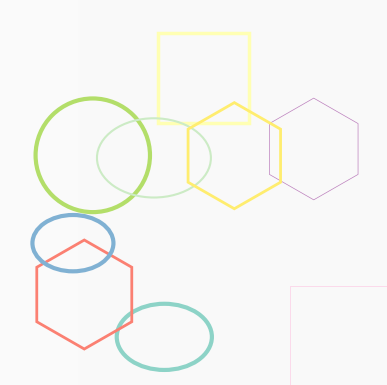[{"shape": "oval", "thickness": 3, "radius": 0.61, "center": [0.424, 0.125]}, {"shape": "square", "thickness": 2.5, "radius": 0.59, "center": [0.525, 0.797]}, {"shape": "hexagon", "thickness": 2, "radius": 0.71, "center": [0.218, 0.235]}, {"shape": "oval", "thickness": 3, "radius": 0.52, "center": [0.188, 0.368]}, {"shape": "circle", "thickness": 3, "radius": 0.74, "center": [0.239, 0.597]}, {"shape": "square", "thickness": 0.5, "radius": 0.75, "center": [0.898, 0.108]}, {"shape": "hexagon", "thickness": 0.5, "radius": 0.66, "center": [0.81, 0.613]}, {"shape": "oval", "thickness": 1.5, "radius": 0.74, "center": [0.397, 0.59]}, {"shape": "hexagon", "thickness": 2, "radius": 0.69, "center": [0.605, 0.596]}]